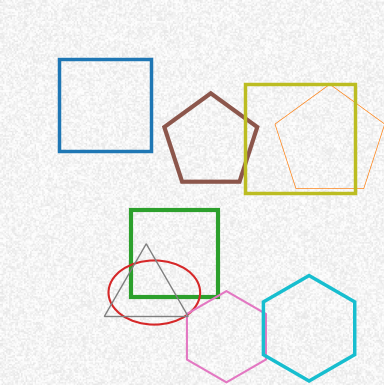[{"shape": "square", "thickness": 2.5, "radius": 0.59, "center": [0.272, 0.727]}, {"shape": "pentagon", "thickness": 0.5, "radius": 0.75, "center": [0.857, 0.631]}, {"shape": "square", "thickness": 3, "radius": 0.56, "center": [0.452, 0.342]}, {"shape": "oval", "thickness": 1.5, "radius": 0.59, "center": [0.401, 0.24]}, {"shape": "pentagon", "thickness": 3, "radius": 0.63, "center": [0.548, 0.631]}, {"shape": "hexagon", "thickness": 1.5, "radius": 0.59, "center": [0.588, 0.125]}, {"shape": "triangle", "thickness": 1, "radius": 0.63, "center": [0.38, 0.241]}, {"shape": "square", "thickness": 2.5, "radius": 0.71, "center": [0.779, 0.641]}, {"shape": "hexagon", "thickness": 2.5, "radius": 0.68, "center": [0.803, 0.147]}]